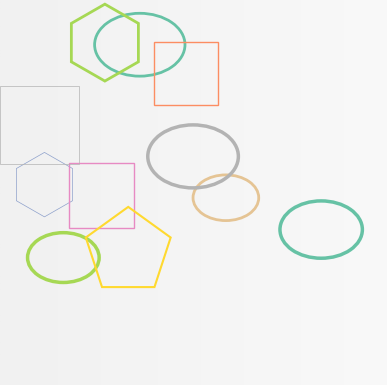[{"shape": "oval", "thickness": 2.5, "radius": 0.53, "center": [0.829, 0.404]}, {"shape": "oval", "thickness": 2, "radius": 0.58, "center": [0.361, 0.884]}, {"shape": "square", "thickness": 1, "radius": 0.41, "center": [0.48, 0.809]}, {"shape": "hexagon", "thickness": 0.5, "radius": 0.42, "center": [0.115, 0.52]}, {"shape": "square", "thickness": 1, "radius": 0.42, "center": [0.262, 0.493]}, {"shape": "hexagon", "thickness": 2, "radius": 0.5, "center": [0.271, 0.889]}, {"shape": "oval", "thickness": 2.5, "radius": 0.46, "center": [0.163, 0.331]}, {"shape": "pentagon", "thickness": 1.5, "radius": 0.58, "center": [0.331, 0.347]}, {"shape": "oval", "thickness": 2, "radius": 0.42, "center": [0.583, 0.486]}, {"shape": "square", "thickness": 0.5, "radius": 0.51, "center": [0.102, 0.675]}, {"shape": "oval", "thickness": 2.5, "radius": 0.58, "center": [0.498, 0.594]}]